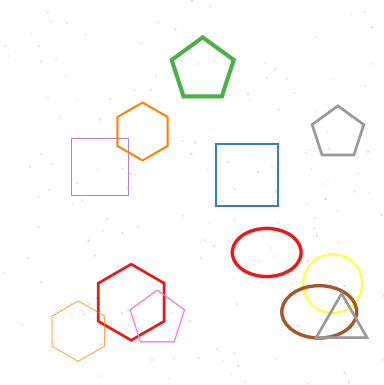[{"shape": "oval", "thickness": 2.5, "radius": 0.45, "center": [0.693, 0.344]}, {"shape": "hexagon", "thickness": 2, "radius": 0.49, "center": [0.341, 0.215]}, {"shape": "square", "thickness": 1.5, "radius": 0.4, "center": [0.641, 0.545]}, {"shape": "pentagon", "thickness": 3, "radius": 0.42, "center": [0.526, 0.818]}, {"shape": "square", "thickness": 0.5, "radius": 0.37, "center": [0.259, 0.569]}, {"shape": "hexagon", "thickness": 0.5, "radius": 0.39, "center": [0.203, 0.14]}, {"shape": "hexagon", "thickness": 1.5, "radius": 0.38, "center": [0.37, 0.658]}, {"shape": "circle", "thickness": 1.5, "radius": 0.38, "center": [0.864, 0.263]}, {"shape": "oval", "thickness": 2.5, "radius": 0.49, "center": [0.829, 0.19]}, {"shape": "pentagon", "thickness": 1, "radius": 0.37, "center": [0.409, 0.172]}, {"shape": "triangle", "thickness": 2, "radius": 0.38, "center": [0.887, 0.161]}, {"shape": "pentagon", "thickness": 2, "radius": 0.35, "center": [0.878, 0.655]}]